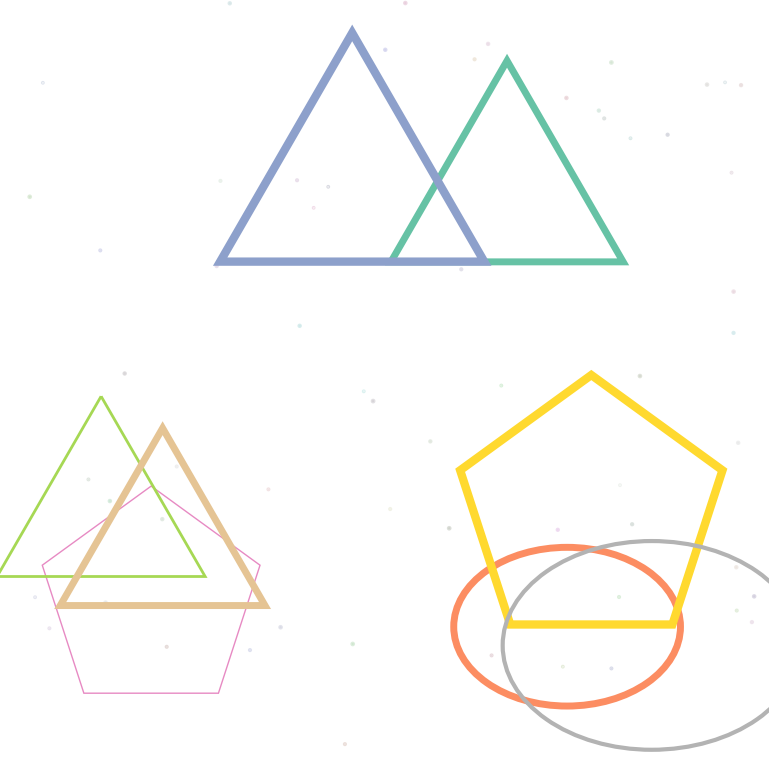[{"shape": "triangle", "thickness": 2.5, "radius": 0.87, "center": [0.658, 0.747]}, {"shape": "oval", "thickness": 2.5, "radius": 0.74, "center": [0.736, 0.186]}, {"shape": "triangle", "thickness": 3, "radius": 0.99, "center": [0.457, 0.759]}, {"shape": "pentagon", "thickness": 0.5, "radius": 0.74, "center": [0.196, 0.22]}, {"shape": "triangle", "thickness": 1, "radius": 0.78, "center": [0.131, 0.329]}, {"shape": "pentagon", "thickness": 3, "radius": 0.9, "center": [0.768, 0.334]}, {"shape": "triangle", "thickness": 2.5, "radius": 0.77, "center": [0.211, 0.29]}, {"shape": "oval", "thickness": 1.5, "radius": 0.97, "center": [0.846, 0.162]}]